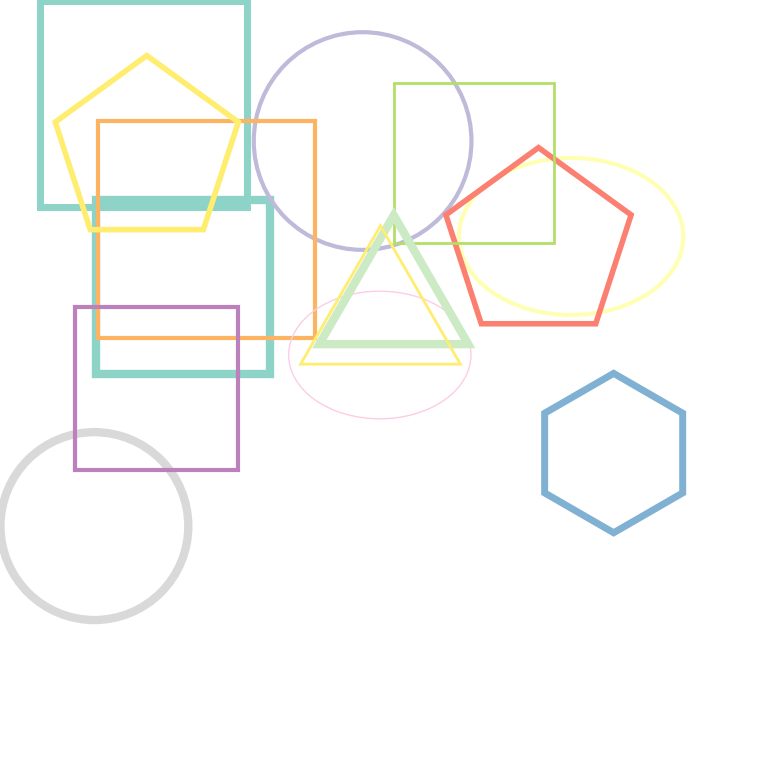[{"shape": "square", "thickness": 3, "radius": 0.56, "center": [0.237, 0.627]}, {"shape": "square", "thickness": 2.5, "radius": 0.67, "center": [0.186, 0.865]}, {"shape": "oval", "thickness": 1.5, "radius": 0.73, "center": [0.742, 0.693]}, {"shape": "circle", "thickness": 1.5, "radius": 0.71, "center": [0.471, 0.817]}, {"shape": "pentagon", "thickness": 2, "radius": 0.63, "center": [0.699, 0.682]}, {"shape": "hexagon", "thickness": 2.5, "radius": 0.52, "center": [0.797, 0.412]}, {"shape": "square", "thickness": 1.5, "radius": 0.71, "center": [0.268, 0.702]}, {"shape": "square", "thickness": 1, "radius": 0.52, "center": [0.615, 0.789]}, {"shape": "oval", "thickness": 0.5, "radius": 0.59, "center": [0.493, 0.539]}, {"shape": "circle", "thickness": 3, "radius": 0.61, "center": [0.123, 0.317]}, {"shape": "square", "thickness": 1.5, "radius": 0.53, "center": [0.203, 0.495]}, {"shape": "triangle", "thickness": 3, "radius": 0.56, "center": [0.511, 0.609]}, {"shape": "pentagon", "thickness": 2, "radius": 0.62, "center": [0.191, 0.803]}, {"shape": "triangle", "thickness": 1, "radius": 0.6, "center": [0.494, 0.587]}]